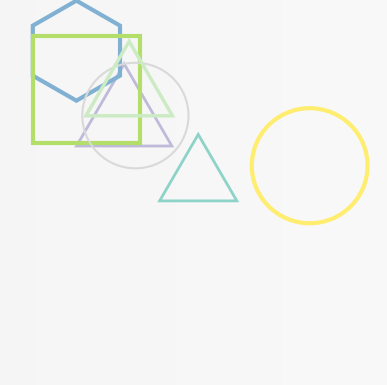[{"shape": "triangle", "thickness": 2, "radius": 0.58, "center": [0.512, 0.536]}, {"shape": "triangle", "thickness": 2, "radius": 0.71, "center": [0.32, 0.692]}, {"shape": "hexagon", "thickness": 3, "radius": 0.65, "center": [0.197, 0.868]}, {"shape": "square", "thickness": 3, "radius": 0.69, "center": [0.223, 0.768]}, {"shape": "circle", "thickness": 1.5, "radius": 0.69, "center": [0.349, 0.7]}, {"shape": "triangle", "thickness": 2.5, "radius": 0.64, "center": [0.333, 0.764]}, {"shape": "circle", "thickness": 3, "radius": 0.75, "center": [0.799, 0.57]}]